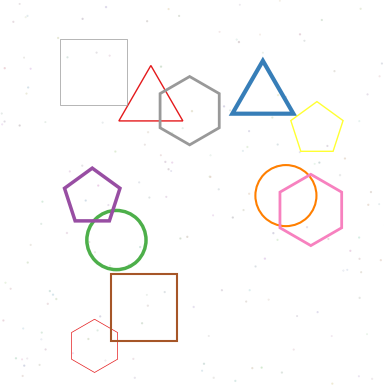[{"shape": "triangle", "thickness": 1, "radius": 0.48, "center": [0.392, 0.734]}, {"shape": "hexagon", "thickness": 0.5, "radius": 0.35, "center": [0.246, 0.102]}, {"shape": "triangle", "thickness": 3, "radius": 0.46, "center": [0.683, 0.75]}, {"shape": "circle", "thickness": 2.5, "radius": 0.38, "center": [0.302, 0.377]}, {"shape": "pentagon", "thickness": 2.5, "radius": 0.38, "center": [0.24, 0.488]}, {"shape": "circle", "thickness": 1.5, "radius": 0.4, "center": [0.743, 0.492]}, {"shape": "pentagon", "thickness": 1, "radius": 0.36, "center": [0.823, 0.665]}, {"shape": "square", "thickness": 1.5, "radius": 0.43, "center": [0.374, 0.201]}, {"shape": "hexagon", "thickness": 2, "radius": 0.46, "center": [0.807, 0.455]}, {"shape": "square", "thickness": 0.5, "radius": 0.43, "center": [0.243, 0.813]}, {"shape": "hexagon", "thickness": 2, "radius": 0.44, "center": [0.493, 0.712]}]